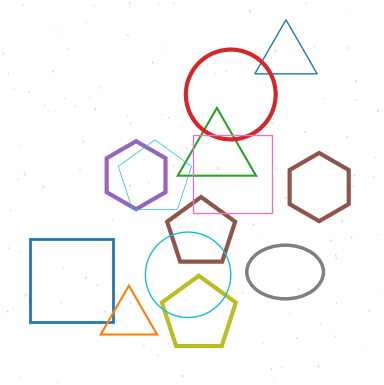[{"shape": "square", "thickness": 2, "radius": 0.54, "center": [0.185, 0.272]}, {"shape": "triangle", "thickness": 1, "radius": 0.47, "center": [0.743, 0.855]}, {"shape": "triangle", "thickness": 1.5, "radius": 0.42, "center": [0.335, 0.173]}, {"shape": "triangle", "thickness": 1.5, "radius": 0.59, "center": [0.563, 0.602]}, {"shape": "circle", "thickness": 3, "radius": 0.58, "center": [0.599, 0.755]}, {"shape": "hexagon", "thickness": 3, "radius": 0.44, "center": [0.353, 0.545]}, {"shape": "pentagon", "thickness": 3, "radius": 0.46, "center": [0.522, 0.395]}, {"shape": "hexagon", "thickness": 3, "radius": 0.44, "center": [0.829, 0.514]}, {"shape": "square", "thickness": 1, "radius": 0.51, "center": [0.604, 0.549]}, {"shape": "oval", "thickness": 2.5, "radius": 0.5, "center": [0.741, 0.293]}, {"shape": "pentagon", "thickness": 3, "radius": 0.5, "center": [0.517, 0.183]}, {"shape": "circle", "thickness": 1, "radius": 0.55, "center": [0.489, 0.286]}, {"shape": "pentagon", "thickness": 0.5, "radius": 0.5, "center": [0.402, 0.537]}]